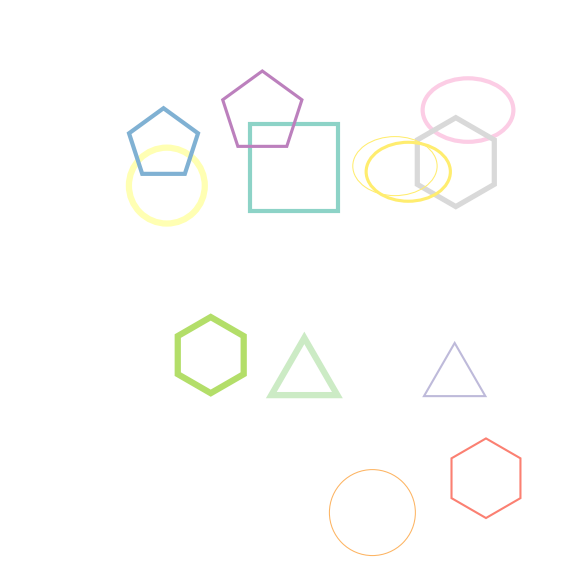[{"shape": "square", "thickness": 2, "radius": 0.38, "center": [0.509, 0.709]}, {"shape": "circle", "thickness": 3, "radius": 0.33, "center": [0.289, 0.678]}, {"shape": "triangle", "thickness": 1, "radius": 0.31, "center": [0.787, 0.344]}, {"shape": "hexagon", "thickness": 1, "radius": 0.34, "center": [0.842, 0.171]}, {"shape": "pentagon", "thickness": 2, "radius": 0.31, "center": [0.283, 0.749]}, {"shape": "circle", "thickness": 0.5, "radius": 0.37, "center": [0.645, 0.112]}, {"shape": "hexagon", "thickness": 3, "radius": 0.33, "center": [0.365, 0.384]}, {"shape": "oval", "thickness": 2, "radius": 0.39, "center": [0.81, 0.809]}, {"shape": "hexagon", "thickness": 2.5, "radius": 0.38, "center": [0.789, 0.718]}, {"shape": "pentagon", "thickness": 1.5, "radius": 0.36, "center": [0.454, 0.804]}, {"shape": "triangle", "thickness": 3, "radius": 0.33, "center": [0.527, 0.348]}, {"shape": "oval", "thickness": 0.5, "radius": 0.37, "center": [0.684, 0.712]}, {"shape": "oval", "thickness": 1.5, "radius": 0.36, "center": [0.707, 0.702]}]